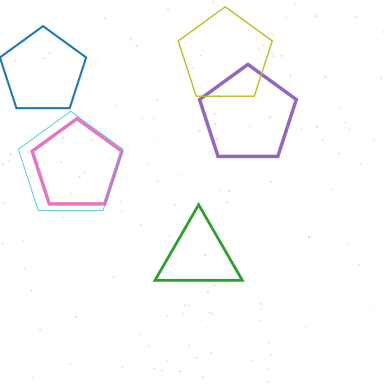[{"shape": "pentagon", "thickness": 1.5, "radius": 0.59, "center": [0.112, 0.814]}, {"shape": "triangle", "thickness": 2, "radius": 0.65, "center": [0.516, 0.337]}, {"shape": "pentagon", "thickness": 2.5, "radius": 0.66, "center": [0.644, 0.701]}, {"shape": "pentagon", "thickness": 2.5, "radius": 0.61, "center": [0.2, 0.569]}, {"shape": "pentagon", "thickness": 1, "radius": 0.64, "center": [0.585, 0.854]}, {"shape": "pentagon", "thickness": 0.5, "radius": 0.71, "center": [0.183, 0.568]}]